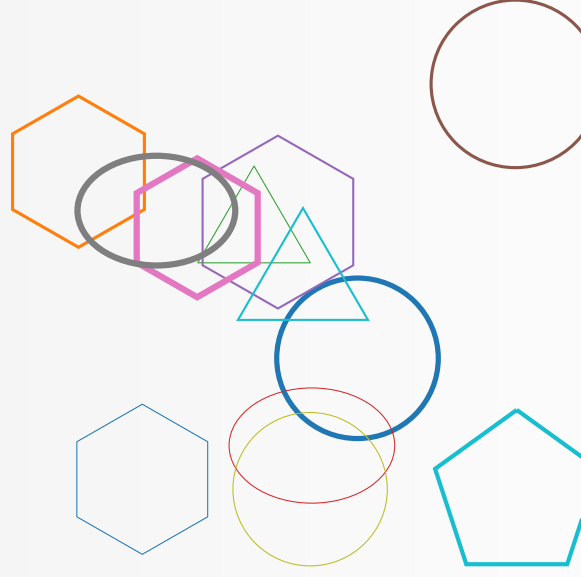[{"shape": "hexagon", "thickness": 0.5, "radius": 0.65, "center": [0.245, 0.169]}, {"shape": "circle", "thickness": 2.5, "radius": 0.69, "center": [0.615, 0.379]}, {"shape": "hexagon", "thickness": 1.5, "radius": 0.65, "center": [0.135, 0.702]}, {"shape": "triangle", "thickness": 0.5, "radius": 0.56, "center": [0.437, 0.6]}, {"shape": "oval", "thickness": 0.5, "radius": 0.71, "center": [0.537, 0.228]}, {"shape": "hexagon", "thickness": 1, "radius": 0.75, "center": [0.478, 0.615]}, {"shape": "circle", "thickness": 1.5, "radius": 0.73, "center": [0.887, 0.854]}, {"shape": "hexagon", "thickness": 3, "radius": 0.6, "center": [0.339, 0.605]}, {"shape": "oval", "thickness": 3, "radius": 0.68, "center": [0.269, 0.634]}, {"shape": "circle", "thickness": 0.5, "radius": 0.66, "center": [0.534, 0.152]}, {"shape": "pentagon", "thickness": 2, "radius": 0.74, "center": [0.889, 0.142]}, {"shape": "triangle", "thickness": 1, "radius": 0.65, "center": [0.521, 0.51]}]